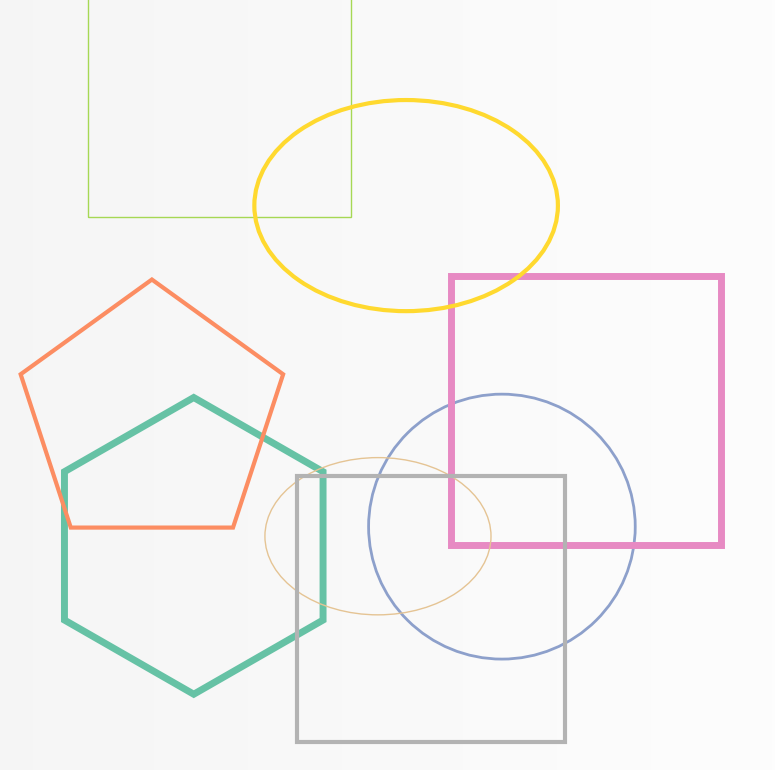[{"shape": "hexagon", "thickness": 2.5, "radius": 0.96, "center": [0.25, 0.291]}, {"shape": "pentagon", "thickness": 1.5, "radius": 0.89, "center": [0.196, 0.459]}, {"shape": "circle", "thickness": 1, "radius": 0.86, "center": [0.648, 0.316]}, {"shape": "square", "thickness": 2.5, "radius": 0.87, "center": [0.756, 0.467]}, {"shape": "square", "thickness": 0.5, "radius": 0.85, "center": [0.284, 0.888]}, {"shape": "oval", "thickness": 1.5, "radius": 0.98, "center": [0.524, 0.733]}, {"shape": "oval", "thickness": 0.5, "radius": 0.73, "center": [0.488, 0.304]}, {"shape": "square", "thickness": 1.5, "radius": 0.86, "center": [0.556, 0.209]}]